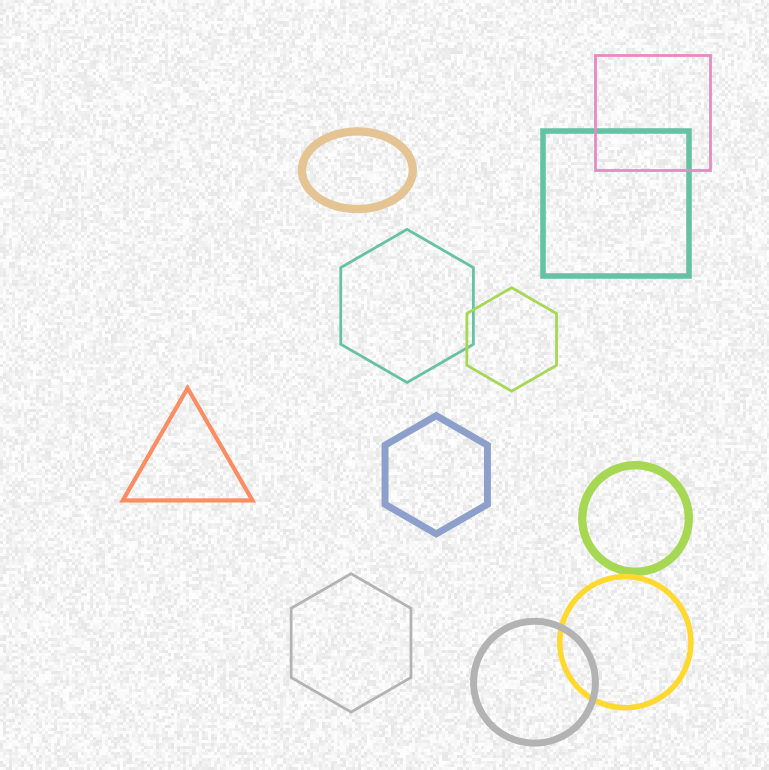[{"shape": "square", "thickness": 2, "radius": 0.47, "center": [0.8, 0.735]}, {"shape": "hexagon", "thickness": 1, "radius": 0.5, "center": [0.529, 0.603]}, {"shape": "triangle", "thickness": 1.5, "radius": 0.49, "center": [0.244, 0.399]}, {"shape": "hexagon", "thickness": 2.5, "radius": 0.38, "center": [0.567, 0.383]}, {"shape": "square", "thickness": 1, "radius": 0.37, "center": [0.848, 0.853]}, {"shape": "circle", "thickness": 3, "radius": 0.35, "center": [0.825, 0.327]}, {"shape": "hexagon", "thickness": 1, "radius": 0.34, "center": [0.665, 0.559]}, {"shape": "circle", "thickness": 2, "radius": 0.43, "center": [0.812, 0.166]}, {"shape": "oval", "thickness": 3, "radius": 0.36, "center": [0.464, 0.779]}, {"shape": "circle", "thickness": 2.5, "radius": 0.4, "center": [0.694, 0.114]}, {"shape": "hexagon", "thickness": 1, "radius": 0.45, "center": [0.456, 0.165]}]